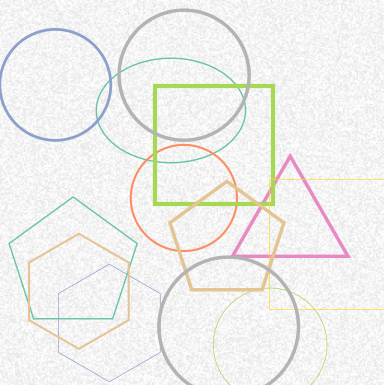[{"shape": "oval", "thickness": 1, "radius": 0.97, "center": [0.444, 0.713]}, {"shape": "pentagon", "thickness": 1, "radius": 0.87, "center": [0.19, 0.314]}, {"shape": "circle", "thickness": 1.5, "radius": 0.69, "center": [0.478, 0.486]}, {"shape": "hexagon", "thickness": 0.5, "radius": 0.76, "center": [0.284, 0.161]}, {"shape": "circle", "thickness": 2, "radius": 0.72, "center": [0.144, 0.78]}, {"shape": "triangle", "thickness": 2.5, "radius": 0.87, "center": [0.754, 0.421]}, {"shape": "circle", "thickness": 0.5, "radius": 0.74, "center": [0.702, 0.104]}, {"shape": "square", "thickness": 3, "radius": 0.76, "center": [0.555, 0.623]}, {"shape": "square", "thickness": 0.5, "radius": 0.85, "center": [0.867, 0.366]}, {"shape": "hexagon", "thickness": 1.5, "radius": 0.75, "center": [0.205, 0.243]}, {"shape": "pentagon", "thickness": 2.5, "radius": 0.78, "center": [0.589, 0.373]}, {"shape": "circle", "thickness": 2.5, "radius": 0.91, "center": [0.594, 0.151]}, {"shape": "circle", "thickness": 2.5, "radius": 0.84, "center": [0.478, 0.805]}]